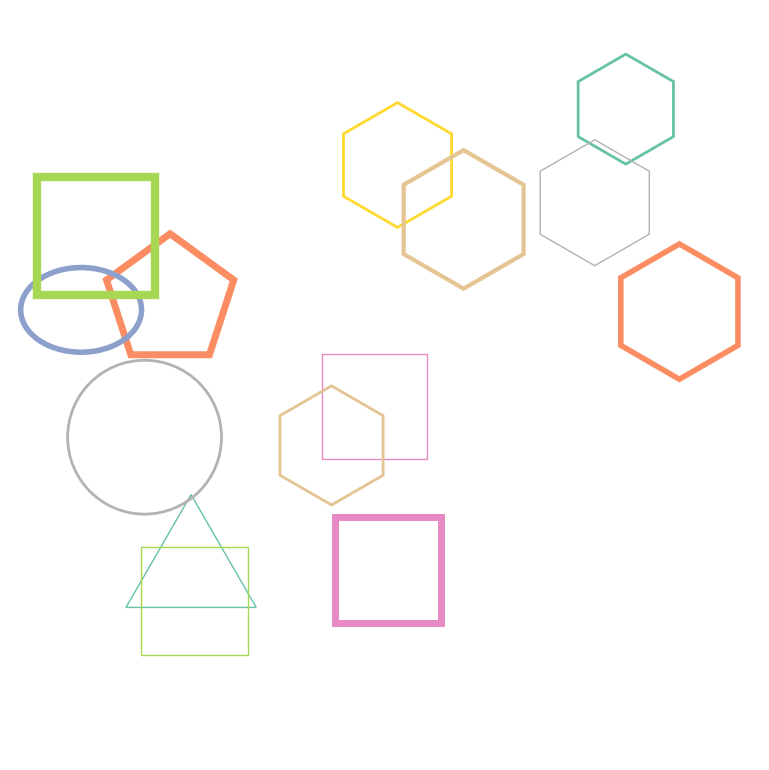[{"shape": "hexagon", "thickness": 1, "radius": 0.36, "center": [0.813, 0.858]}, {"shape": "triangle", "thickness": 0.5, "radius": 0.49, "center": [0.248, 0.26]}, {"shape": "pentagon", "thickness": 2.5, "radius": 0.43, "center": [0.221, 0.61]}, {"shape": "hexagon", "thickness": 2, "radius": 0.44, "center": [0.882, 0.595]}, {"shape": "oval", "thickness": 2, "radius": 0.39, "center": [0.105, 0.598]}, {"shape": "square", "thickness": 2.5, "radius": 0.34, "center": [0.504, 0.26]}, {"shape": "square", "thickness": 0.5, "radius": 0.34, "center": [0.486, 0.472]}, {"shape": "square", "thickness": 3, "radius": 0.38, "center": [0.125, 0.694]}, {"shape": "square", "thickness": 0.5, "radius": 0.35, "center": [0.253, 0.22]}, {"shape": "hexagon", "thickness": 1, "radius": 0.41, "center": [0.516, 0.786]}, {"shape": "hexagon", "thickness": 1, "radius": 0.39, "center": [0.431, 0.422]}, {"shape": "hexagon", "thickness": 1.5, "radius": 0.45, "center": [0.602, 0.715]}, {"shape": "circle", "thickness": 1, "radius": 0.5, "center": [0.188, 0.432]}, {"shape": "hexagon", "thickness": 0.5, "radius": 0.41, "center": [0.772, 0.737]}]